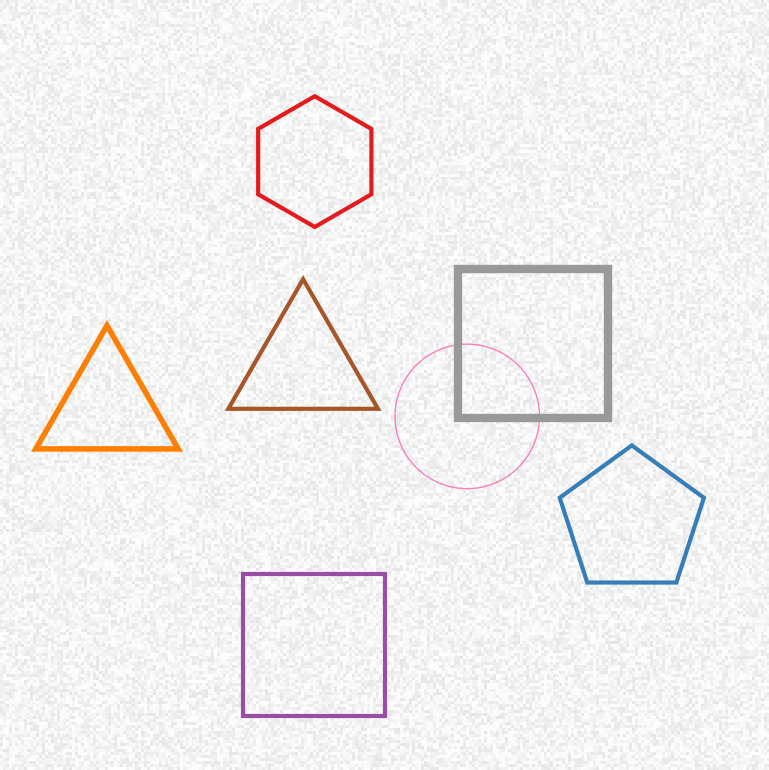[{"shape": "hexagon", "thickness": 1.5, "radius": 0.42, "center": [0.409, 0.79]}, {"shape": "pentagon", "thickness": 1.5, "radius": 0.49, "center": [0.821, 0.323]}, {"shape": "square", "thickness": 1.5, "radius": 0.46, "center": [0.408, 0.162]}, {"shape": "triangle", "thickness": 2, "radius": 0.53, "center": [0.139, 0.47]}, {"shape": "triangle", "thickness": 1.5, "radius": 0.56, "center": [0.394, 0.525]}, {"shape": "circle", "thickness": 0.5, "radius": 0.47, "center": [0.607, 0.459]}, {"shape": "square", "thickness": 3, "radius": 0.49, "center": [0.692, 0.554]}]